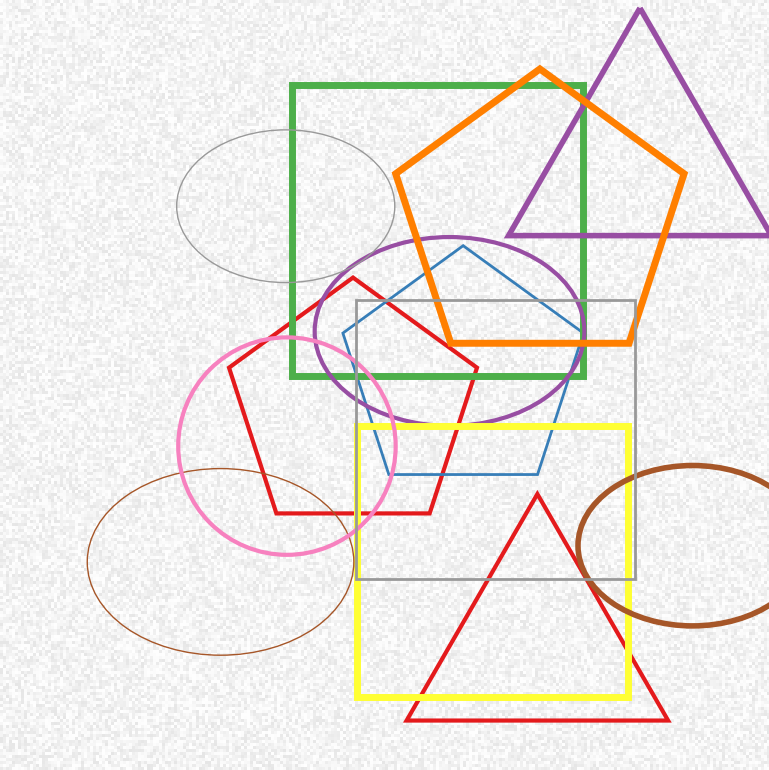[{"shape": "triangle", "thickness": 1.5, "radius": 0.98, "center": [0.698, 0.162]}, {"shape": "pentagon", "thickness": 1.5, "radius": 0.85, "center": [0.458, 0.47]}, {"shape": "pentagon", "thickness": 1, "radius": 0.82, "center": [0.602, 0.517]}, {"shape": "square", "thickness": 2.5, "radius": 0.94, "center": [0.569, 0.7]}, {"shape": "triangle", "thickness": 2, "radius": 0.99, "center": [0.831, 0.793]}, {"shape": "oval", "thickness": 1.5, "radius": 0.88, "center": [0.584, 0.57]}, {"shape": "pentagon", "thickness": 2.5, "radius": 0.98, "center": [0.701, 0.714]}, {"shape": "square", "thickness": 2.5, "radius": 0.88, "center": [0.639, 0.271]}, {"shape": "oval", "thickness": 0.5, "radius": 0.87, "center": [0.286, 0.27]}, {"shape": "oval", "thickness": 2, "radius": 0.74, "center": [0.899, 0.291]}, {"shape": "circle", "thickness": 1.5, "radius": 0.71, "center": [0.373, 0.421]}, {"shape": "square", "thickness": 1, "radius": 0.91, "center": [0.643, 0.429]}, {"shape": "oval", "thickness": 0.5, "radius": 0.71, "center": [0.371, 0.732]}]